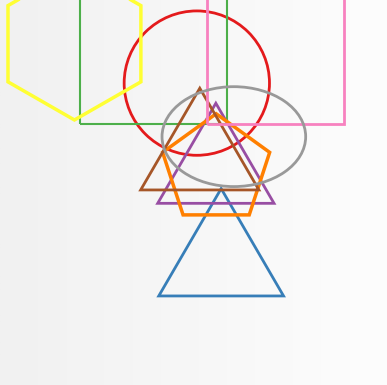[{"shape": "circle", "thickness": 2, "radius": 0.94, "center": [0.508, 0.784]}, {"shape": "triangle", "thickness": 2, "radius": 0.93, "center": [0.571, 0.324]}, {"shape": "square", "thickness": 1.5, "radius": 0.95, "center": [0.396, 0.868]}, {"shape": "triangle", "thickness": 2, "radius": 0.87, "center": [0.557, 0.559]}, {"shape": "pentagon", "thickness": 2.5, "radius": 0.73, "center": [0.558, 0.559]}, {"shape": "hexagon", "thickness": 2.5, "radius": 0.99, "center": [0.192, 0.886]}, {"shape": "triangle", "thickness": 2, "radius": 0.88, "center": [0.516, 0.595]}, {"shape": "square", "thickness": 2, "radius": 0.88, "center": [0.711, 0.854]}, {"shape": "oval", "thickness": 2, "radius": 0.93, "center": [0.603, 0.645]}]